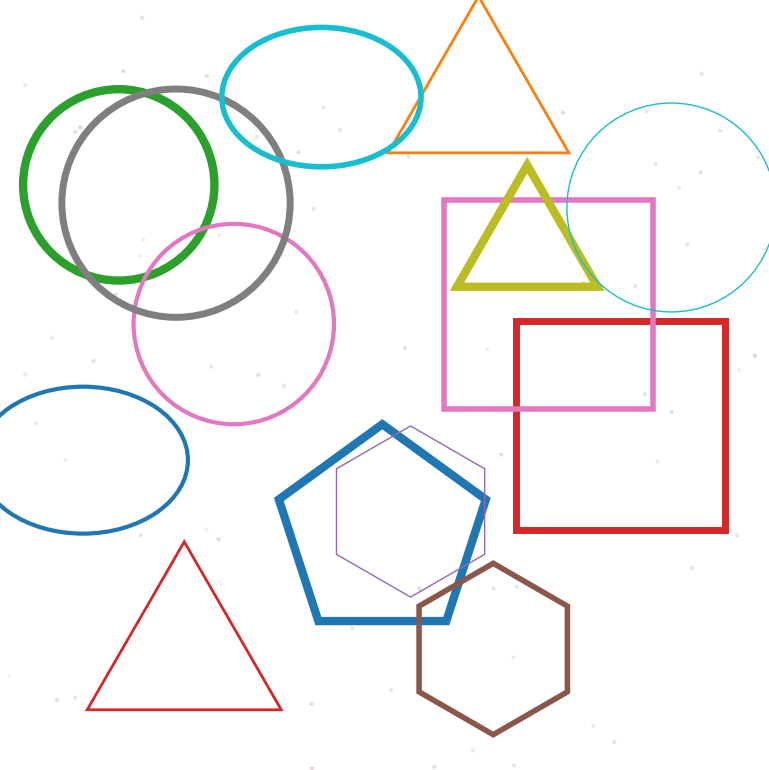[{"shape": "pentagon", "thickness": 3, "radius": 0.71, "center": [0.497, 0.308]}, {"shape": "oval", "thickness": 1.5, "radius": 0.68, "center": [0.108, 0.402]}, {"shape": "triangle", "thickness": 1, "radius": 0.68, "center": [0.621, 0.869]}, {"shape": "circle", "thickness": 3, "radius": 0.62, "center": [0.154, 0.76]}, {"shape": "triangle", "thickness": 1, "radius": 0.73, "center": [0.239, 0.151]}, {"shape": "square", "thickness": 2.5, "radius": 0.68, "center": [0.806, 0.447]}, {"shape": "hexagon", "thickness": 0.5, "radius": 0.56, "center": [0.533, 0.336]}, {"shape": "hexagon", "thickness": 2, "radius": 0.56, "center": [0.641, 0.157]}, {"shape": "circle", "thickness": 1.5, "radius": 0.65, "center": [0.304, 0.579]}, {"shape": "square", "thickness": 2, "radius": 0.68, "center": [0.712, 0.605]}, {"shape": "circle", "thickness": 2.5, "radius": 0.74, "center": [0.229, 0.736]}, {"shape": "triangle", "thickness": 3, "radius": 0.53, "center": [0.685, 0.68]}, {"shape": "circle", "thickness": 0.5, "radius": 0.68, "center": [0.872, 0.731]}, {"shape": "oval", "thickness": 2, "radius": 0.65, "center": [0.417, 0.874]}]